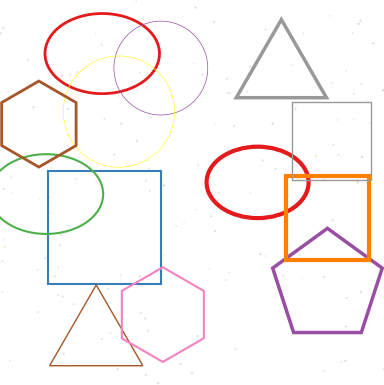[{"shape": "oval", "thickness": 2, "radius": 0.74, "center": [0.266, 0.861]}, {"shape": "oval", "thickness": 3, "radius": 0.66, "center": [0.669, 0.526]}, {"shape": "square", "thickness": 1.5, "radius": 0.73, "center": [0.271, 0.408]}, {"shape": "oval", "thickness": 1.5, "radius": 0.74, "center": [0.12, 0.496]}, {"shape": "pentagon", "thickness": 2.5, "radius": 0.75, "center": [0.851, 0.257]}, {"shape": "circle", "thickness": 0.5, "radius": 0.61, "center": [0.418, 0.823]}, {"shape": "square", "thickness": 3, "radius": 0.54, "center": [0.851, 0.434]}, {"shape": "circle", "thickness": 0.5, "radius": 0.72, "center": [0.309, 0.71]}, {"shape": "hexagon", "thickness": 2, "radius": 0.56, "center": [0.101, 0.678]}, {"shape": "triangle", "thickness": 1, "radius": 0.7, "center": [0.25, 0.12]}, {"shape": "hexagon", "thickness": 1.5, "radius": 0.61, "center": [0.423, 0.183]}, {"shape": "triangle", "thickness": 2.5, "radius": 0.68, "center": [0.731, 0.814]}, {"shape": "square", "thickness": 1, "radius": 0.51, "center": [0.861, 0.634]}]